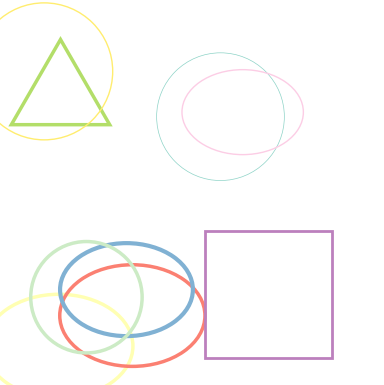[{"shape": "circle", "thickness": 0.5, "radius": 0.83, "center": [0.573, 0.697]}, {"shape": "oval", "thickness": 2.5, "radius": 0.96, "center": [0.153, 0.101]}, {"shape": "oval", "thickness": 2.5, "radius": 0.94, "center": [0.344, 0.18]}, {"shape": "oval", "thickness": 3, "radius": 0.86, "center": [0.328, 0.248]}, {"shape": "triangle", "thickness": 2.5, "radius": 0.74, "center": [0.157, 0.75]}, {"shape": "oval", "thickness": 1, "radius": 0.79, "center": [0.63, 0.709]}, {"shape": "square", "thickness": 2, "radius": 0.82, "center": [0.699, 0.236]}, {"shape": "circle", "thickness": 2.5, "radius": 0.72, "center": [0.224, 0.228]}, {"shape": "circle", "thickness": 1, "radius": 0.89, "center": [0.115, 0.815]}]